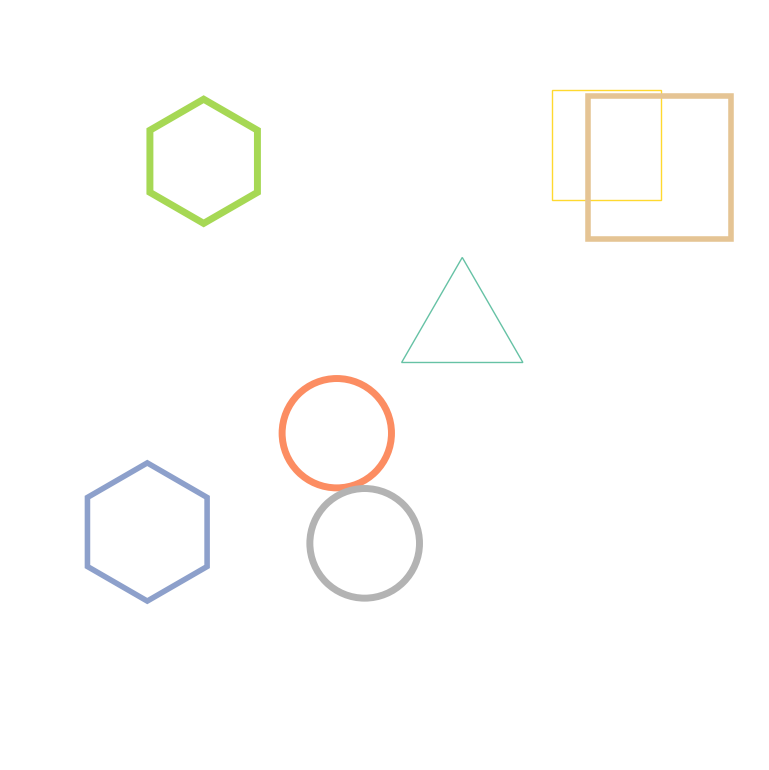[{"shape": "triangle", "thickness": 0.5, "radius": 0.45, "center": [0.6, 0.575]}, {"shape": "circle", "thickness": 2.5, "radius": 0.36, "center": [0.437, 0.437]}, {"shape": "hexagon", "thickness": 2, "radius": 0.45, "center": [0.191, 0.309]}, {"shape": "hexagon", "thickness": 2.5, "radius": 0.4, "center": [0.265, 0.791]}, {"shape": "square", "thickness": 0.5, "radius": 0.35, "center": [0.788, 0.812]}, {"shape": "square", "thickness": 2, "radius": 0.46, "center": [0.856, 0.783]}, {"shape": "circle", "thickness": 2.5, "radius": 0.36, "center": [0.474, 0.294]}]